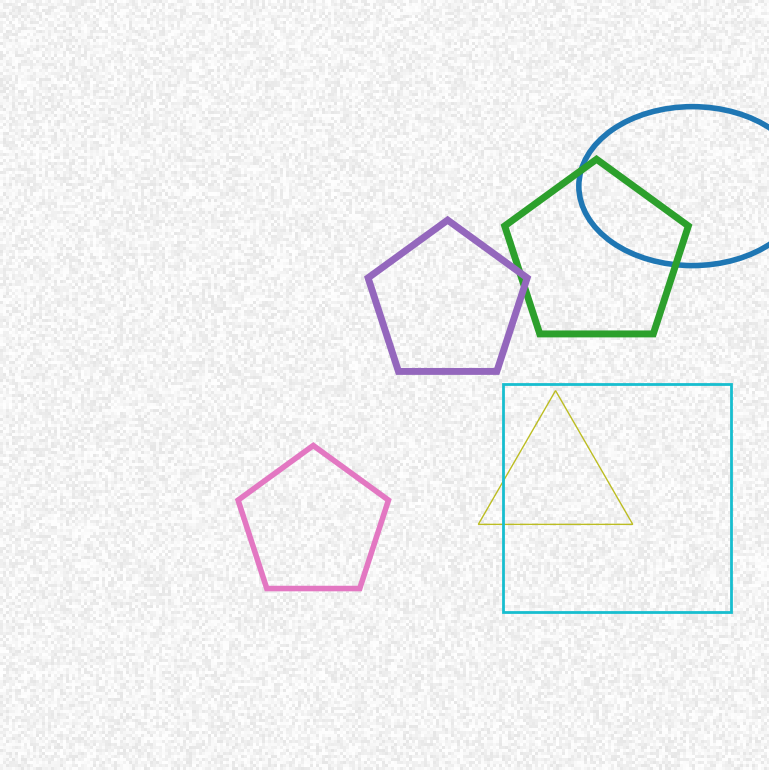[{"shape": "oval", "thickness": 2, "radius": 0.74, "center": [0.899, 0.758]}, {"shape": "pentagon", "thickness": 2.5, "radius": 0.63, "center": [0.775, 0.668]}, {"shape": "pentagon", "thickness": 2.5, "radius": 0.54, "center": [0.581, 0.606]}, {"shape": "pentagon", "thickness": 2, "radius": 0.51, "center": [0.407, 0.319]}, {"shape": "triangle", "thickness": 0.5, "radius": 0.58, "center": [0.721, 0.377]}, {"shape": "square", "thickness": 1, "radius": 0.74, "center": [0.801, 0.354]}]